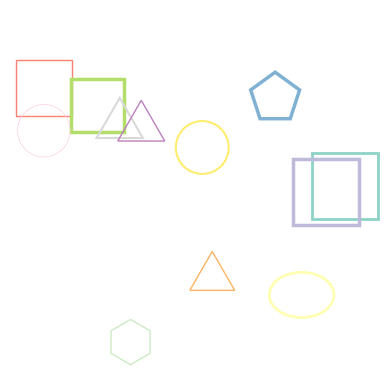[{"shape": "square", "thickness": 2, "radius": 0.43, "center": [0.895, 0.517]}, {"shape": "oval", "thickness": 2, "radius": 0.42, "center": [0.783, 0.234]}, {"shape": "square", "thickness": 2.5, "radius": 0.43, "center": [0.848, 0.501]}, {"shape": "square", "thickness": 1, "radius": 0.36, "center": [0.114, 0.772]}, {"shape": "pentagon", "thickness": 2.5, "radius": 0.33, "center": [0.715, 0.746]}, {"shape": "triangle", "thickness": 1, "radius": 0.34, "center": [0.551, 0.28]}, {"shape": "square", "thickness": 2.5, "radius": 0.34, "center": [0.253, 0.727]}, {"shape": "circle", "thickness": 0.5, "radius": 0.34, "center": [0.114, 0.661]}, {"shape": "triangle", "thickness": 1.5, "radius": 0.35, "center": [0.311, 0.676]}, {"shape": "triangle", "thickness": 1, "radius": 0.35, "center": [0.367, 0.669]}, {"shape": "hexagon", "thickness": 1, "radius": 0.29, "center": [0.339, 0.111]}, {"shape": "circle", "thickness": 1.5, "radius": 0.34, "center": [0.525, 0.617]}]